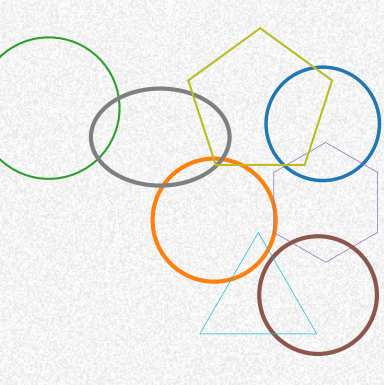[{"shape": "circle", "thickness": 2.5, "radius": 0.74, "center": [0.838, 0.678]}, {"shape": "circle", "thickness": 3, "radius": 0.8, "center": [0.556, 0.428]}, {"shape": "circle", "thickness": 1.5, "radius": 0.92, "center": [0.127, 0.719]}, {"shape": "hexagon", "thickness": 0.5, "radius": 0.78, "center": [0.846, 0.474]}, {"shape": "circle", "thickness": 3, "radius": 0.76, "center": [0.826, 0.234]}, {"shape": "oval", "thickness": 3, "radius": 0.9, "center": [0.416, 0.644]}, {"shape": "pentagon", "thickness": 1.5, "radius": 0.98, "center": [0.676, 0.73]}, {"shape": "triangle", "thickness": 0.5, "radius": 0.88, "center": [0.671, 0.221]}]